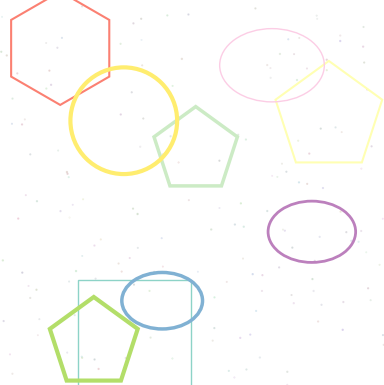[{"shape": "square", "thickness": 1, "radius": 0.74, "center": [0.35, 0.126]}, {"shape": "pentagon", "thickness": 1.5, "radius": 0.73, "center": [0.854, 0.696]}, {"shape": "hexagon", "thickness": 1.5, "radius": 0.74, "center": [0.156, 0.875]}, {"shape": "oval", "thickness": 2.5, "radius": 0.52, "center": [0.421, 0.219]}, {"shape": "pentagon", "thickness": 3, "radius": 0.6, "center": [0.244, 0.109]}, {"shape": "oval", "thickness": 1, "radius": 0.68, "center": [0.706, 0.831]}, {"shape": "oval", "thickness": 2, "radius": 0.57, "center": [0.81, 0.398]}, {"shape": "pentagon", "thickness": 2.5, "radius": 0.57, "center": [0.508, 0.609]}, {"shape": "circle", "thickness": 3, "radius": 0.69, "center": [0.322, 0.686]}]